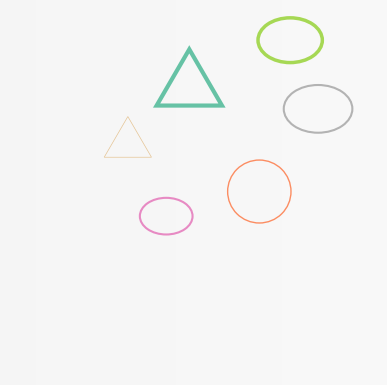[{"shape": "triangle", "thickness": 3, "radius": 0.49, "center": [0.488, 0.775]}, {"shape": "circle", "thickness": 1, "radius": 0.41, "center": [0.669, 0.503]}, {"shape": "oval", "thickness": 1.5, "radius": 0.34, "center": [0.429, 0.439]}, {"shape": "oval", "thickness": 2.5, "radius": 0.42, "center": [0.749, 0.896]}, {"shape": "triangle", "thickness": 0.5, "radius": 0.35, "center": [0.33, 0.627]}, {"shape": "oval", "thickness": 1.5, "radius": 0.44, "center": [0.821, 0.717]}]